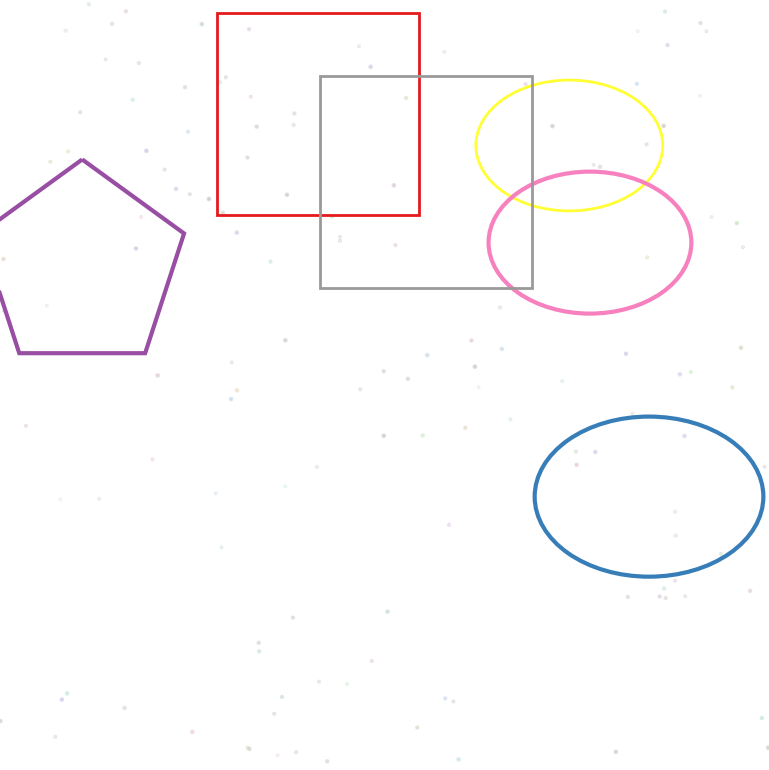[{"shape": "square", "thickness": 1, "radius": 0.66, "center": [0.413, 0.852]}, {"shape": "oval", "thickness": 1.5, "radius": 0.74, "center": [0.843, 0.355]}, {"shape": "pentagon", "thickness": 1.5, "radius": 0.7, "center": [0.107, 0.654]}, {"shape": "oval", "thickness": 1, "radius": 0.61, "center": [0.739, 0.811]}, {"shape": "oval", "thickness": 1.5, "radius": 0.66, "center": [0.766, 0.685]}, {"shape": "square", "thickness": 1, "radius": 0.69, "center": [0.553, 0.764]}]